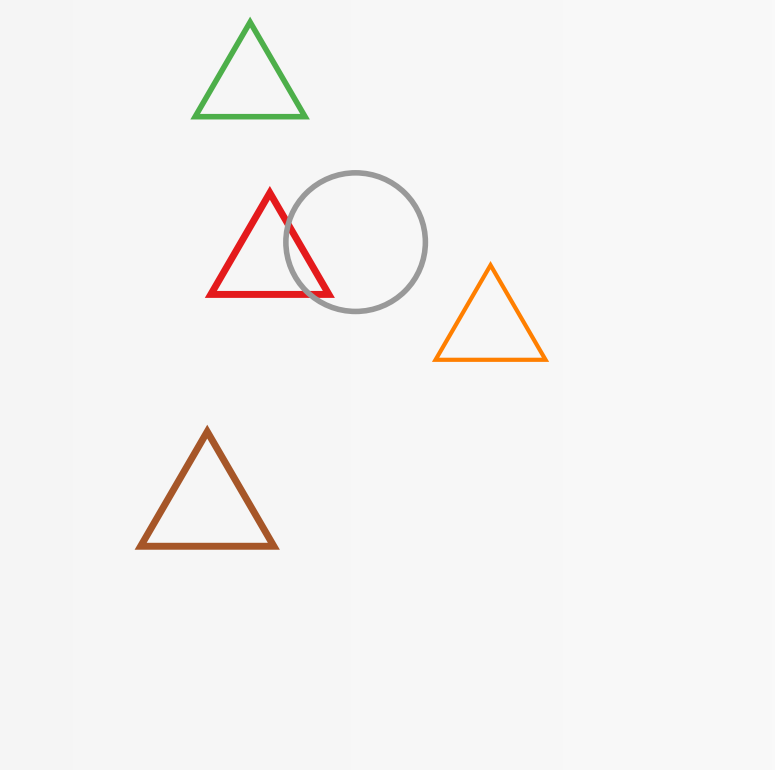[{"shape": "triangle", "thickness": 2.5, "radius": 0.44, "center": [0.348, 0.662]}, {"shape": "triangle", "thickness": 2, "radius": 0.41, "center": [0.323, 0.889]}, {"shape": "triangle", "thickness": 1.5, "radius": 0.41, "center": [0.633, 0.574]}, {"shape": "triangle", "thickness": 2.5, "radius": 0.5, "center": [0.267, 0.34]}, {"shape": "circle", "thickness": 2, "radius": 0.45, "center": [0.459, 0.686]}]